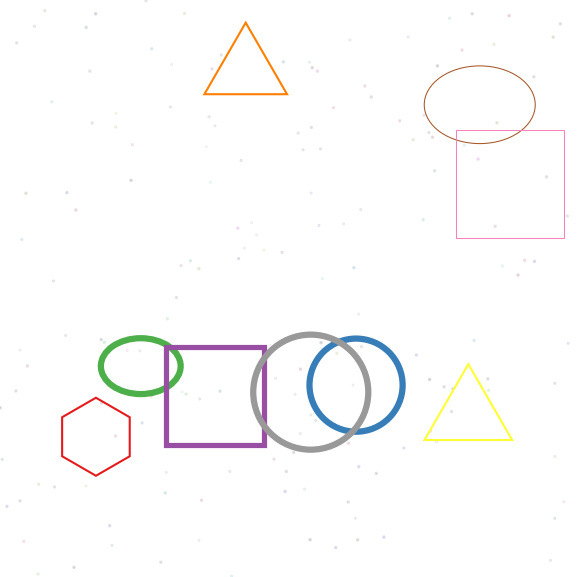[{"shape": "hexagon", "thickness": 1, "radius": 0.34, "center": [0.166, 0.243]}, {"shape": "circle", "thickness": 3, "radius": 0.4, "center": [0.617, 0.332]}, {"shape": "oval", "thickness": 3, "radius": 0.35, "center": [0.244, 0.365]}, {"shape": "square", "thickness": 2.5, "radius": 0.43, "center": [0.372, 0.314]}, {"shape": "triangle", "thickness": 1, "radius": 0.41, "center": [0.425, 0.877]}, {"shape": "triangle", "thickness": 1, "radius": 0.44, "center": [0.811, 0.281]}, {"shape": "oval", "thickness": 0.5, "radius": 0.48, "center": [0.831, 0.818]}, {"shape": "square", "thickness": 0.5, "radius": 0.47, "center": [0.883, 0.68]}, {"shape": "circle", "thickness": 3, "radius": 0.5, "center": [0.538, 0.32]}]